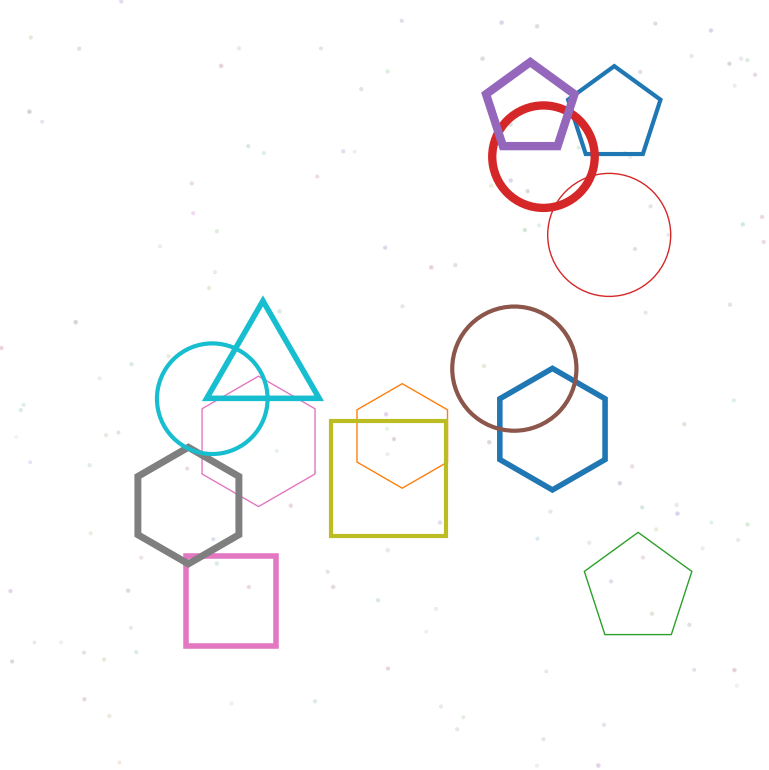[{"shape": "hexagon", "thickness": 2, "radius": 0.39, "center": [0.717, 0.443]}, {"shape": "pentagon", "thickness": 1.5, "radius": 0.32, "center": [0.798, 0.851]}, {"shape": "hexagon", "thickness": 0.5, "radius": 0.34, "center": [0.522, 0.434]}, {"shape": "pentagon", "thickness": 0.5, "radius": 0.37, "center": [0.829, 0.235]}, {"shape": "circle", "thickness": 0.5, "radius": 0.4, "center": [0.791, 0.695]}, {"shape": "circle", "thickness": 3, "radius": 0.33, "center": [0.706, 0.797]}, {"shape": "pentagon", "thickness": 3, "radius": 0.3, "center": [0.689, 0.859]}, {"shape": "circle", "thickness": 1.5, "radius": 0.4, "center": [0.668, 0.521]}, {"shape": "square", "thickness": 2, "radius": 0.29, "center": [0.3, 0.22]}, {"shape": "hexagon", "thickness": 0.5, "radius": 0.42, "center": [0.336, 0.427]}, {"shape": "hexagon", "thickness": 2.5, "radius": 0.38, "center": [0.245, 0.343]}, {"shape": "square", "thickness": 1.5, "radius": 0.37, "center": [0.505, 0.379]}, {"shape": "circle", "thickness": 1.5, "radius": 0.36, "center": [0.276, 0.482]}, {"shape": "triangle", "thickness": 2, "radius": 0.42, "center": [0.341, 0.525]}]